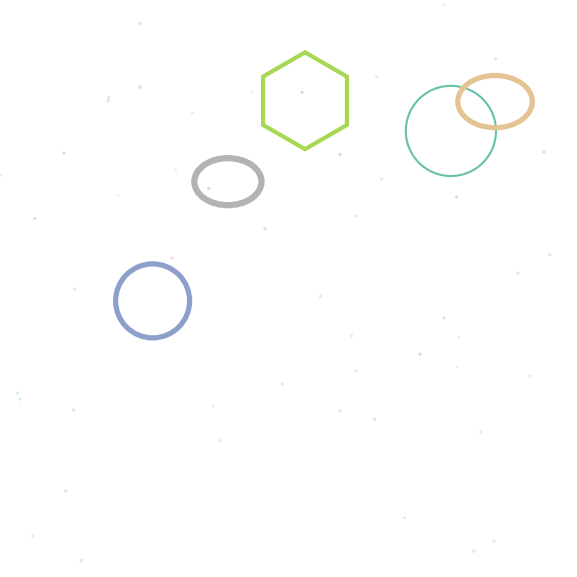[{"shape": "circle", "thickness": 1, "radius": 0.39, "center": [0.781, 0.772]}, {"shape": "circle", "thickness": 2.5, "radius": 0.32, "center": [0.264, 0.478]}, {"shape": "hexagon", "thickness": 2, "radius": 0.42, "center": [0.528, 0.825]}, {"shape": "oval", "thickness": 2.5, "radius": 0.32, "center": [0.857, 0.823]}, {"shape": "oval", "thickness": 3, "radius": 0.29, "center": [0.395, 0.685]}]